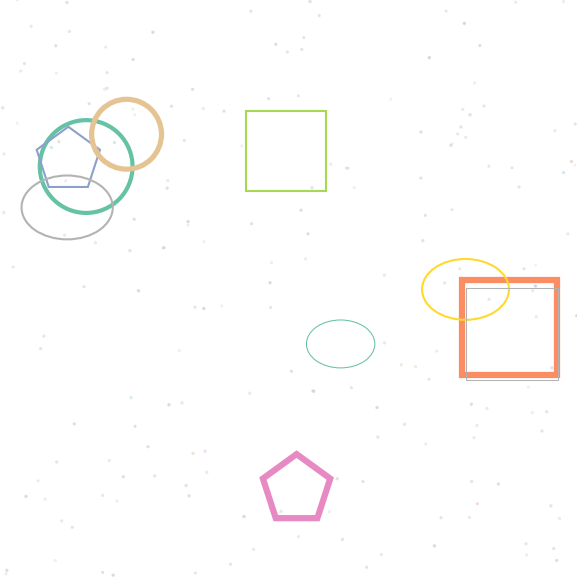[{"shape": "oval", "thickness": 0.5, "radius": 0.3, "center": [0.59, 0.404]}, {"shape": "circle", "thickness": 2, "radius": 0.4, "center": [0.149, 0.711]}, {"shape": "square", "thickness": 3, "radius": 0.41, "center": [0.882, 0.432]}, {"shape": "pentagon", "thickness": 1, "radius": 0.29, "center": [0.118, 0.722]}, {"shape": "pentagon", "thickness": 3, "radius": 0.31, "center": [0.514, 0.151]}, {"shape": "square", "thickness": 1, "radius": 0.35, "center": [0.495, 0.737]}, {"shape": "oval", "thickness": 1, "radius": 0.38, "center": [0.806, 0.498]}, {"shape": "circle", "thickness": 2.5, "radius": 0.3, "center": [0.219, 0.767]}, {"shape": "oval", "thickness": 1, "radius": 0.39, "center": [0.116, 0.64]}, {"shape": "square", "thickness": 0.5, "radius": 0.4, "center": [0.887, 0.421]}]